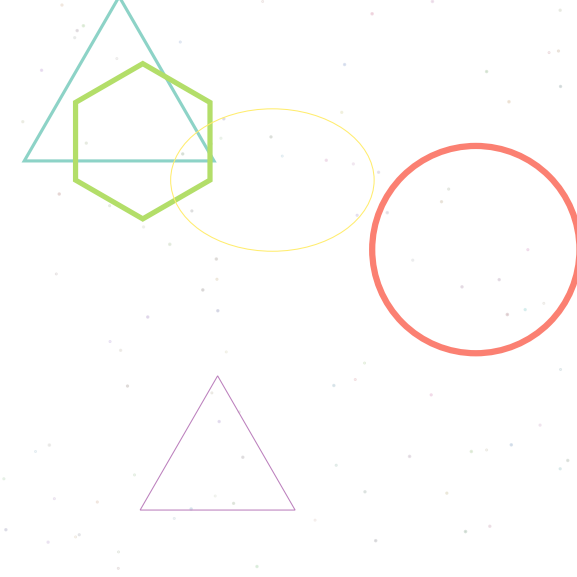[{"shape": "triangle", "thickness": 1.5, "radius": 0.95, "center": [0.206, 0.815]}, {"shape": "circle", "thickness": 3, "radius": 0.9, "center": [0.824, 0.567]}, {"shape": "hexagon", "thickness": 2.5, "radius": 0.67, "center": [0.247, 0.755]}, {"shape": "triangle", "thickness": 0.5, "radius": 0.77, "center": [0.377, 0.193]}, {"shape": "oval", "thickness": 0.5, "radius": 0.88, "center": [0.472, 0.687]}]